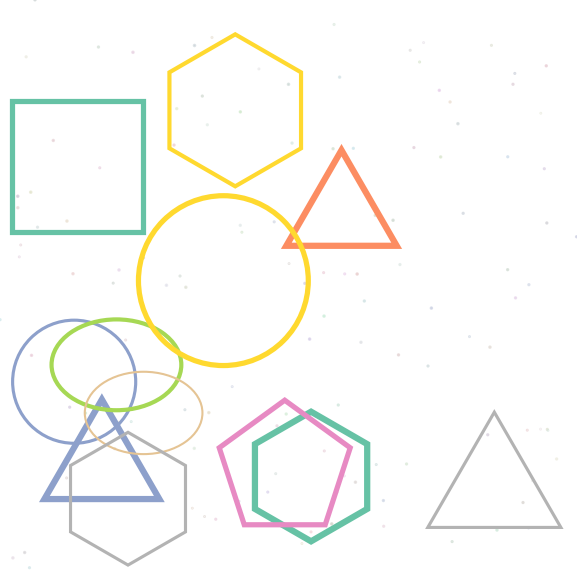[{"shape": "hexagon", "thickness": 3, "radius": 0.56, "center": [0.539, 0.174]}, {"shape": "square", "thickness": 2.5, "radius": 0.57, "center": [0.135, 0.711]}, {"shape": "triangle", "thickness": 3, "radius": 0.55, "center": [0.591, 0.629]}, {"shape": "triangle", "thickness": 3, "radius": 0.57, "center": [0.176, 0.192]}, {"shape": "circle", "thickness": 1.5, "radius": 0.53, "center": [0.128, 0.338]}, {"shape": "pentagon", "thickness": 2.5, "radius": 0.6, "center": [0.493, 0.187]}, {"shape": "oval", "thickness": 2, "radius": 0.56, "center": [0.202, 0.367]}, {"shape": "circle", "thickness": 2.5, "radius": 0.74, "center": [0.387, 0.513]}, {"shape": "hexagon", "thickness": 2, "radius": 0.66, "center": [0.407, 0.808]}, {"shape": "oval", "thickness": 1, "radius": 0.51, "center": [0.249, 0.284]}, {"shape": "hexagon", "thickness": 1.5, "radius": 0.57, "center": [0.222, 0.136]}, {"shape": "triangle", "thickness": 1.5, "radius": 0.67, "center": [0.856, 0.152]}]